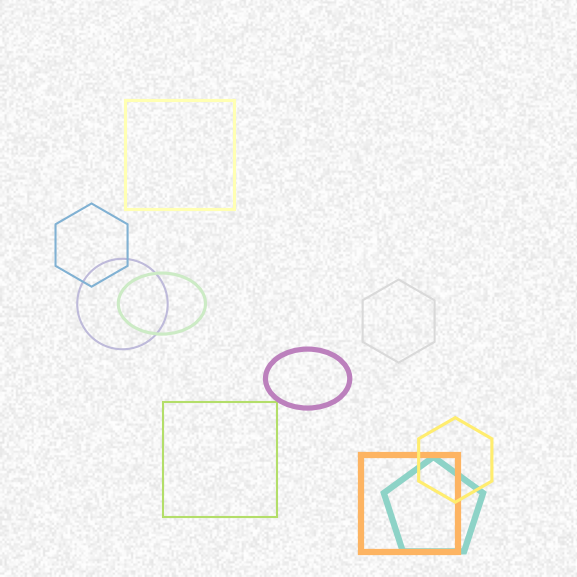[{"shape": "pentagon", "thickness": 3, "radius": 0.45, "center": [0.751, 0.118]}, {"shape": "square", "thickness": 1.5, "radius": 0.47, "center": [0.311, 0.732]}, {"shape": "circle", "thickness": 1, "radius": 0.39, "center": [0.212, 0.473]}, {"shape": "hexagon", "thickness": 1, "radius": 0.36, "center": [0.159, 0.575]}, {"shape": "square", "thickness": 3, "radius": 0.42, "center": [0.709, 0.127]}, {"shape": "square", "thickness": 1, "radius": 0.5, "center": [0.381, 0.203]}, {"shape": "hexagon", "thickness": 1, "radius": 0.36, "center": [0.69, 0.443]}, {"shape": "oval", "thickness": 2.5, "radius": 0.36, "center": [0.533, 0.344]}, {"shape": "oval", "thickness": 1.5, "radius": 0.38, "center": [0.28, 0.473]}, {"shape": "hexagon", "thickness": 1.5, "radius": 0.37, "center": [0.788, 0.203]}]